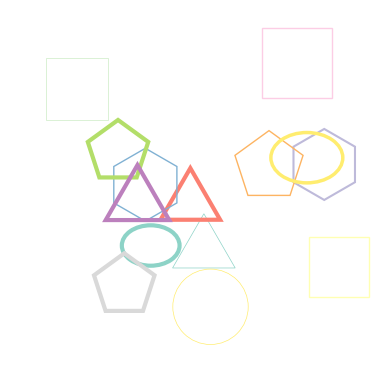[{"shape": "triangle", "thickness": 0.5, "radius": 0.47, "center": [0.53, 0.351]}, {"shape": "oval", "thickness": 3, "radius": 0.37, "center": [0.391, 0.362]}, {"shape": "square", "thickness": 1, "radius": 0.39, "center": [0.88, 0.307]}, {"shape": "hexagon", "thickness": 1.5, "radius": 0.46, "center": [0.842, 0.573]}, {"shape": "triangle", "thickness": 3, "radius": 0.45, "center": [0.494, 0.474]}, {"shape": "hexagon", "thickness": 1, "radius": 0.47, "center": [0.378, 0.52]}, {"shape": "pentagon", "thickness": 1, "radius": 0.46, "center": [0.699, 0.568]}, {"shape": "pentagon", "thickness": 3, "radius": 0.41, "center": [0.307, 0.606]}, {"shape": "square", "thickness": 1, "radius": 0.46, "center": [0.772, 0.836]}, {"shape": "pentagon", "thickness": 3, "radius": 0.41, "center": [0.323, 0.259]}, {"shape": "triangle", "thickness": 3, "radius": 0.48, "center": [0.357, 0.476]}, {"shape": "square", "thickness": 0.5, "radius": 0.4, "center": [0.199, 0.769]}, {"shape": "oval", "thickness": 2.5, "radius": 0.47, "center": [0.797, 0.59]}, {"shape": "circle", "thickness": 0.5, "radius": 0.49, "center": [0.547, 0.203]}]